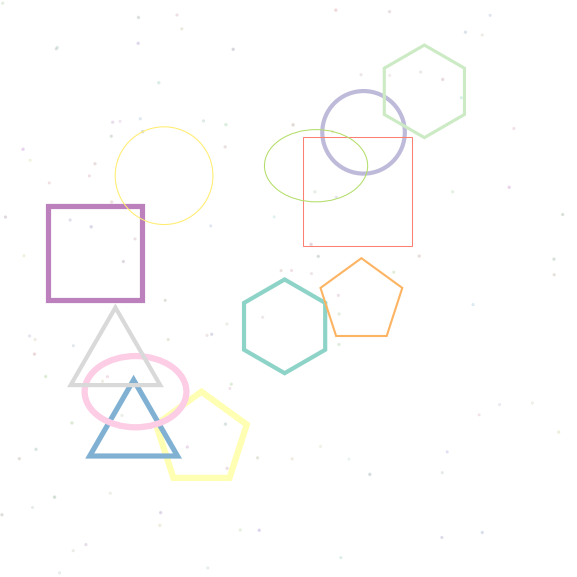[{"shape": "hexagon", "thickness": 2, "radius": 0.41, "center": [0.493, 0.434]}, {"shape": "pentagon", "thickness": 3, "radius": 0.41, "center": [0.349, 0.238]}, {"shape": "circle", "thickness": 2, "radius": 0.36, "center": [0.63, 0.77]}, {"shape": "square", "thickness": 0.5, "radius": 0.47, "center": [0.619, 0.668]}, {"shape": "triangle", "thickness": 2.5, "radius": 0.44, "center": [0.231, 0.253]}, {"shape": "pentagon", "thickness": 1, "radius": 0.37, "center": [0.626, 0.478]}, {"shape": "oval", "thickness": 0.5, "radius": 0.45, "center": [0.547, 0.712]}, {"shape": "oval", "thickness": 3, "radius": 0.44, "center": [0.235, 0.321]}, {"shape": "triangle", "thickness": 2, "radius": 0.45, "center": [0.2, 0.377]}, {"shape": "square", "thickness": 2.5, "radius": 0.41, "center": [0.165, 0.561]}, {"shape": "hexagon", "thickness": 1.5, "radius": 0.4, "center": [0.735, 0.841]}, {"shape": "circle", "thickness": 0.5, "radius": 0.42, "center": [0.284, 0.695]}]